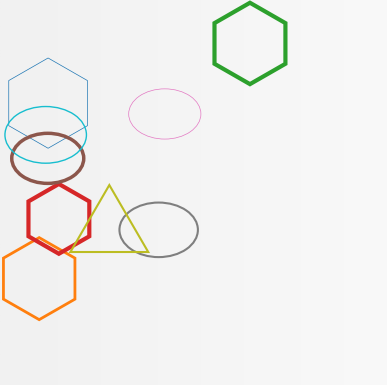[{"shape": "hexagon", "thickness": 0.5, "radius": 0.59, "center": [0.124, 0.732]}, {"shape": "hexagon", "thickness": 2, "radius": 0.53, "center": [0.101, 0.276]}, {"shape": "hexagon", "thickness": 3, "radius": 0.53, "center": [0.645, 0.887]}, {"shape": "hexagon", "thickness": 3, "radius": 0.45, "center": [0.152, 0.432]}, {"shape": "oval", "thickness": 2.5, "radius": 0.46, "center": [0.123, 0.589]}, {"shape": "oval", "thickness": 0.5, "radius": 0.47, "center": [0.425, 0.704]}, {"shape": "oval", "thickness": 1.5, "radius": 0.51, "center": [0.409, 0.403]}, {"shape": "triangle", "thickness": 1.5, "radius": 0.58, "center": [0.282, 0.403]}, {"shape": "oval", "thickness": 1, "radius": 0.53, "center": [0.118, 0.65]}]